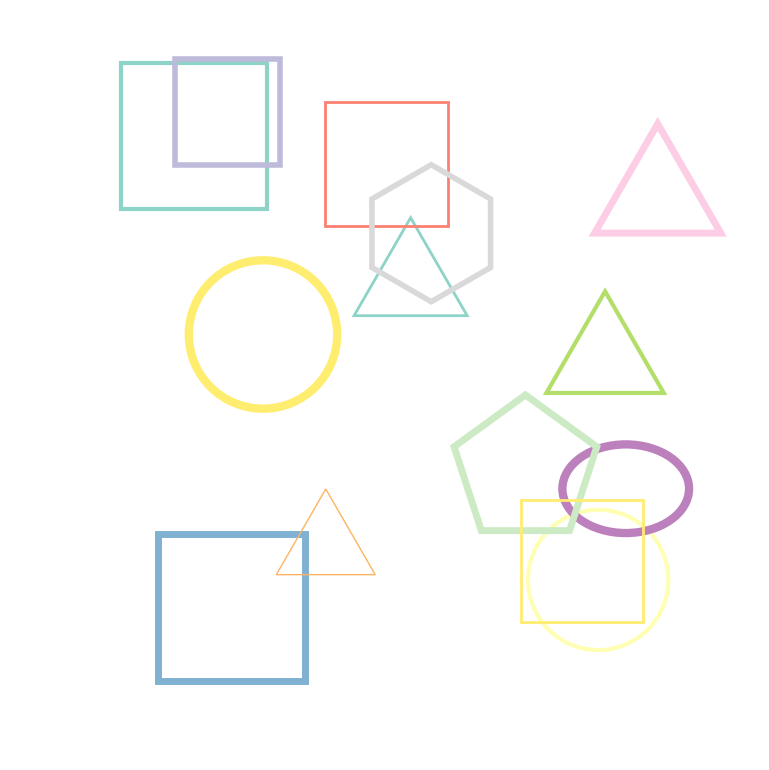[{"shape": "triangle", "thickness": 1, "radius": 0.42, "center": [0.533, 0.632]}, {"shape": "square", "thickness": 1.5, "radius": 0.47, "center": [0.252, 0.823]}, {"shape": "circle", "thickness": 1.5, "radius": 0.46, "center": [0.777, 0.247]}, {"shape": "square", "thickness": 2, "radius": 0.34, "center": [0.295, 0.855]}, {"shape": "square", "thickness": 1, "radius": 0.4, "center": [0.502, 0.787]}, {"shape": "square", "thickness": 2.5, "radius": 0.48, "center": [0.301, 0.211]}, {"shape": "triangle", "thickness": 0.5, "radius": 0.37, "center": [0.423, 0.291]}, {"shape": "triangle", "thickness": 1.5, "radius": 0.44, "center": [0.786, 0.534]}, {"shape": "triangle", "thickness": 2.5, "radius": 0.47, "center": [0.854, 0.745]}, {"shape": "hexagon", "thickness": 2, "radius": 0.44, "center": [0.56, 0.697]}, {"shape": "oval", "thickness": 3, "radius": 0.41, "center": [0.813, 0.365]}, {"shape": "pentagon", "thickness": 2.5, "radius": 0.49, "center": [0.682, 0.39]}, {"shape": "circle", "thickness": 3, "radius": 0.48, "center": [0.342, 0.566]}, {"shape": "square", "thickness": 1, "radius": 0.39, "center": [0.756, 0.272]}]